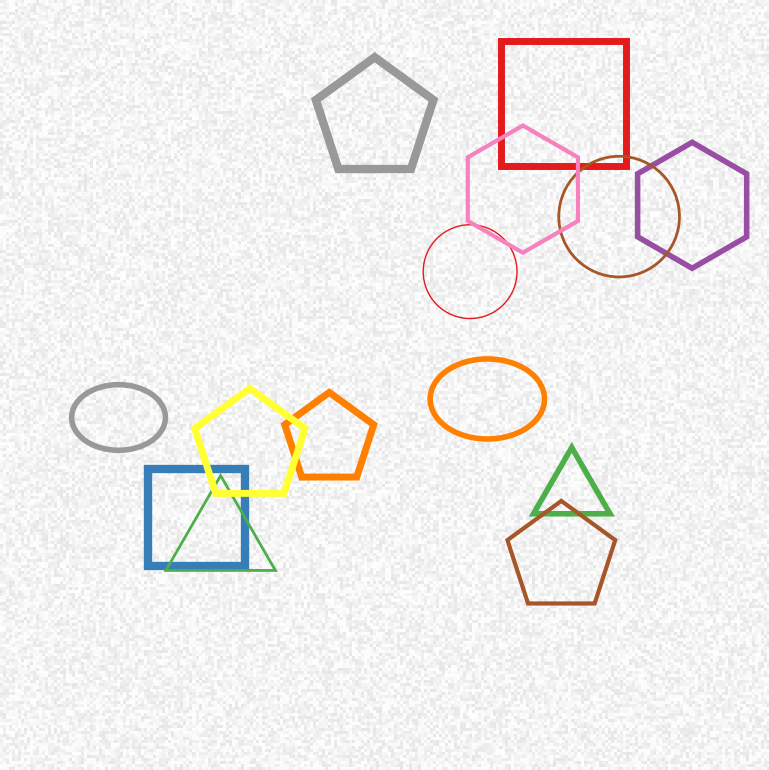[{"shape": "square", "thickness": 2.5, "radius": 0.41, "center": [0.732, 0.866]}, {"shape": "circle", "thickness": 0.5, "radius": 0.3, "center": [0.611, 0.647]}, {"shape": "square", "thickness": 3, "radius": 0.32, "center": [0.255, 0.328]}, {"shape": "triangle", "thickness": 1, "radius": 0.41, "center": [0.287, 0.3]}, {"shape": "triangle", "thickness": 2, "radius": 0.29, "center": [0.743, 0.361]}, {"shape": "hexagon", "thickness": 2, "radius": 0.41, "center": [0.899, 0.733]}, {"shape": "pentagon", "thickness": 2.5, "radius": 0.3, "center": [0.428, 0.43]}, {"shape": "oval", "thickness": 2, "radius": 0.37, "center": [0.633, 0.482]}, {"shape": "pentagon", "thickness": 2.5, "radius": 0.38, "center": [0.324, 0.42]}, {"shape": "pentagon", "thickness": 1.5, "radius": 0.37, "center": [0.729, 0.276]}, {"shape": "circle", "thickness": 1, "radius": 0.39, "center": [0.804, 0.719]}, {"shape": "hexagon", "thickness": 1.5, "radius": 0.41, "center": [0.679, 0.754]}, {"shape": "pentagon", "thickness": 3, "radius": 0.4, "center": [0.487, 0.845]}, {"shape": "oval", "thickness": 2, "radius": 0.3, "center": [0.154, 0.458]}]